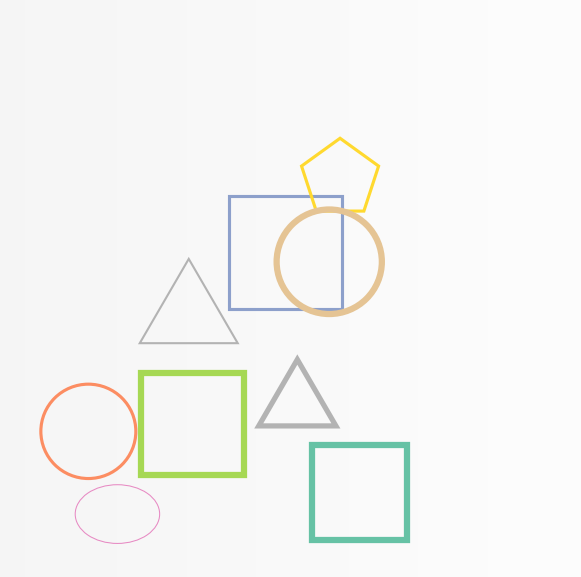[{"shape": "square", "thickness": 3, "radius": 0.41, "center": [0.618, 0.146]}, {"shape": "circle", "thickness": 1.5, "radius": 0.41, "center": [0.152, 0.252]}, {"shape": "square", "thickness": 1.5, "radius": 0.49, "center": [0.491, 0.562]}, {"shape": "oval", "thickness": 0.5, "radius": 0.36, "center": [0.202, 0.109]}, {"shape": "square", "thickness": 3, "radius": 0.44, "center": [0.332, 0.264]}, {"shape": "pentagon", "thickness": 1.5, "radius": 0.35, "center": [0.585, 0.69]}, {"shape": "circle", "thickness": 3, "radius": 0.45, "center": [0.566, 0.546]}, {"shape": "triangle", "thickness": 2.5, "radius": 0.38, "center": [0.512, 0.3]}, {"shape": "triangle", "thickness": 1, "radius": 0.49, "center": [0.325, 0.454]}]